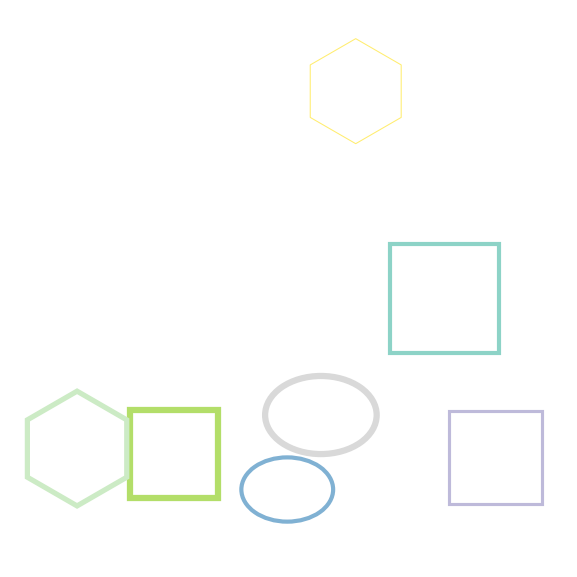[{"shape": "square", "thickness": 2, "radius": 0.47, "center": [0.77, 0.483]}, {"shape": "square", "thickness": 1.5, "radius": 0.4, "center": [0.858, 0.207]}, {"shape": "oval", "thickness": 2, "radius": 0.4, "center": [0.497, 0.151]}, {"shape": "square", "thickness": 3, "radius": 0.38, "center": [0.301, 0.213]}, {"shape": "oval", "thickness": 3, "radius": 0.48, "center": [0.556, 0.28]}, {"shape": "hexagon", "thickness": 2.5, "radius": 0.5, "center": [0.133, 0.222]}, {"shape": "hexagon", "thickness": 0.5, "radius": 0.45, "center": [0.616, 0.841]}]